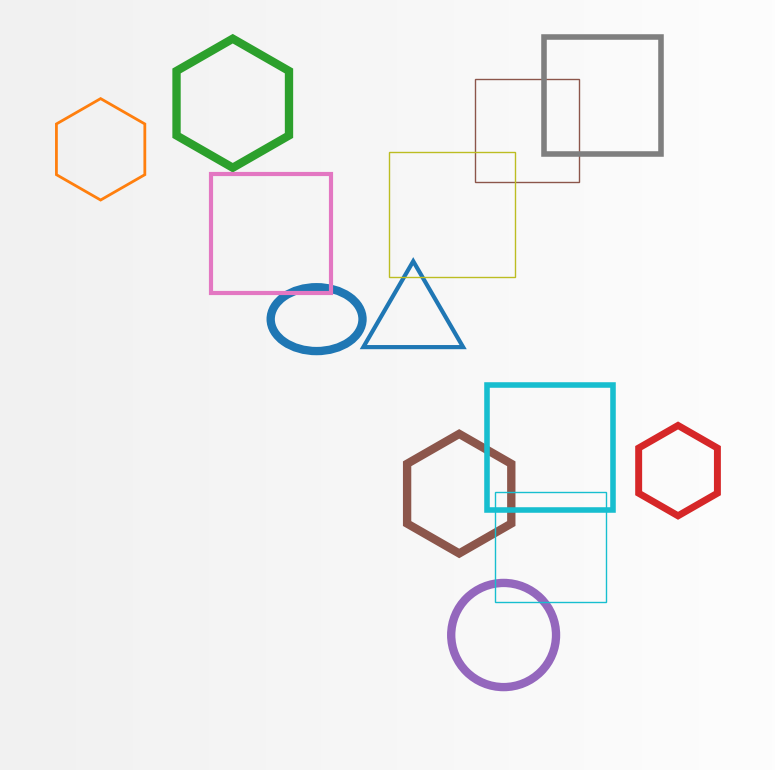[{"shape": "oval", "thickness": 3, "radius": 0.3, "center": [0.409, 0.586]}, {"shape": "triangle", "thickness": 1.5, "radius": 0.37, "center": [0.533, 0.586]}, {"shape": "hexagon", "thickness": 1, "radius": 0.33, "center": [0.13, 0.806]}, {"shape": "hexagon", "thickness": 3, "radius": 0.42, "center": [0.3, 0.866]}, {"shape": "hexagon", "thickness": 2.5, "radius": 0.29, "center": [0.875, 0.389]}, {"shape": "circle", "thickness": 3, "radius": 0.34, "center": [0.65, 0.175]}, {"shape": "hexagon", "thickness": 3, "radius": 0.39, "center": [0.593, 0.359]}, {"shape": "square", "thickness": 0.5, "radius": 0.34, "center": [0.68, 0.83]}, {"shape": "square", "thickness": 1.5, "radius": 0.39, "center": [0.35, 0.696]}, {"shape": "square", "thickness": 2, "radius": 0.38, "center": [0.778, 0.876]}, {"shape": "square", "thickness": 0.5, "radius": 0.41, "center": [0.584, 0.721]}, {"shape": "square", "thickness": 0.5, "radius": 0.36, "center": [0.71, 0.29]}, {"shape": "square", "thickness": 2, "radius": 0.41, "center": [0.709, 0.419]}]